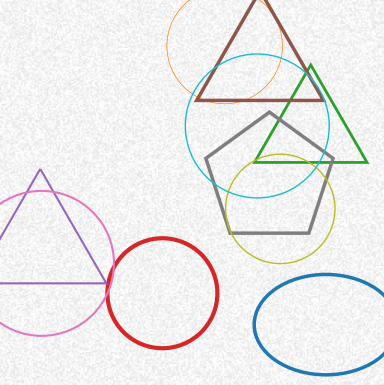[{"shape": "oval", "thickness": 2.5, "radius": 0.93, "center": [0.847, 0.157]}, {"shape": "circle", "thickness": 0.5, "radius": 0.75, "center": [0.584, 0.881]}, {"shape": "triangle", "thickness": 2, "radius": 0.84, "center": [0.807, 0.663]}, {"shape": "circle", "thickness": 3, "radius": 0.71, "center": [0.422, 0.238]}, {"shape": "triangle", "thickness": 1.5, "radius": 0.99, "center": [0.105, 0.363]}, {"shape": "triangle", "thickness": 2.5, "radius": 0.95, "center": [0.676, 0.834]}, {"shape": "circle", "thickness": 1.5, "radius": 0.94, "center": [0.108, 0.316]}, {"shape": "pentagon", "thickness": 2.5, "radius": 0.87, "center": [0.7, 0.535]}, {"shape": "circle", "thickness": 1, "radius": 0.71, "center": [0.728, 0.457]}, {"shape": "circle", "thickness": 1, "radius": 0.93, "center": [0.668, 0.673]}]